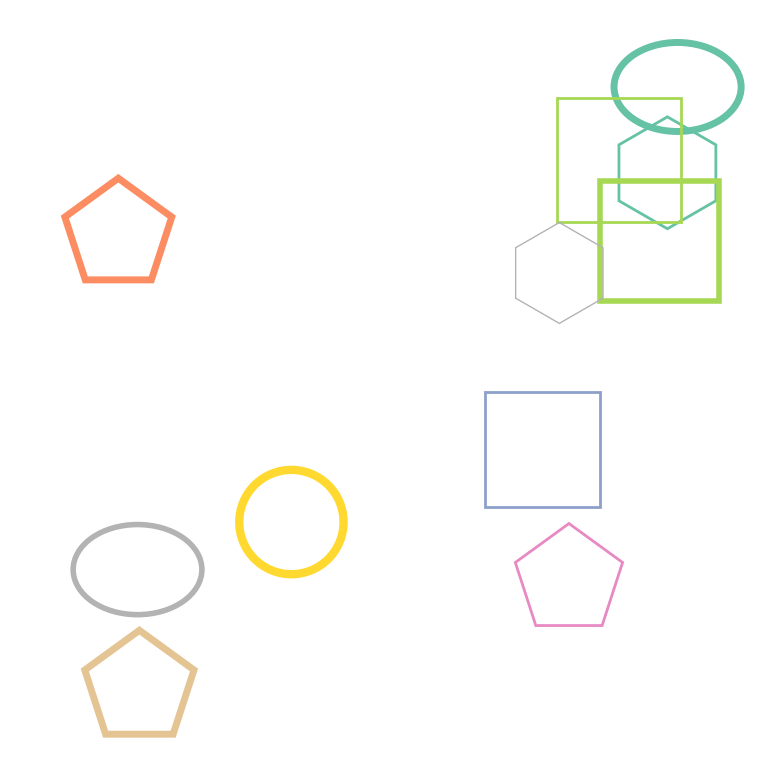[{"shape": "hexagon", "thickness": 1, "radius": 0.36, "center": [0.867, 0.776]}, {"shape": "oval", "thickness": 2.5, "radius": 0.41, "center": [0.88, 0.887]}, {"shape": "pentagon", "thickness": 2.5, "radius": 0.36, "center": [0.154, 0.696]}, {"shape": "square", "thickness": 1, "radius": 0.37, "center": [0.704, 0.416]}, {"shape": "pentagon", "thickness": 1, "radius": 0.37, "center": [0.739, 0.247]}, {"shape": "square", "thickness": 2, "radius": 0.39, "center": [0.856, 0.687]}, {"shape": "square", "thickness": 1, "radius": 0.4, "center": [0.804, 0.793]}, {"shape": "circle", "thickness": 3, "radius": 0.34, "center": [0.378, 0.322]}, {"shape": "pentagon", "thickness": 2.5, "radius": 0.37, "center": [0.181, 0.107]}, {"shape": "oval", "thickness": 2, "radius": 0.42, "center": [0.179, 0.26]}, {"shape": "hexagon", "thickness": 0.5, "radius": 0.33, "center": [0.726, 0.646]}]